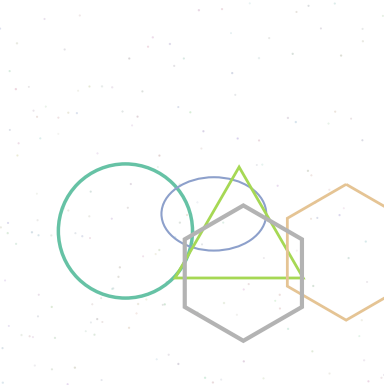[{"shape": "circle", "thickness": 2.5, "radius": 0.87, "center": [0.326, 0.4]}, {"shape": "oval", "thickness": 1.5, "radius": 0.68, "center": [0.555, 0.444]}, {"shape": "triangle", "thickness": 2, "radius": 0.96, "center": [0.621, 0.374]}, {"shape": "hexagon", "thickness": 2, "radius": 0.88, "center": [0.899, 0.345]}, {"shape": "hexagon", "thickness": 3, "radius": 0.88, "center": [0.632, 0.291]}]